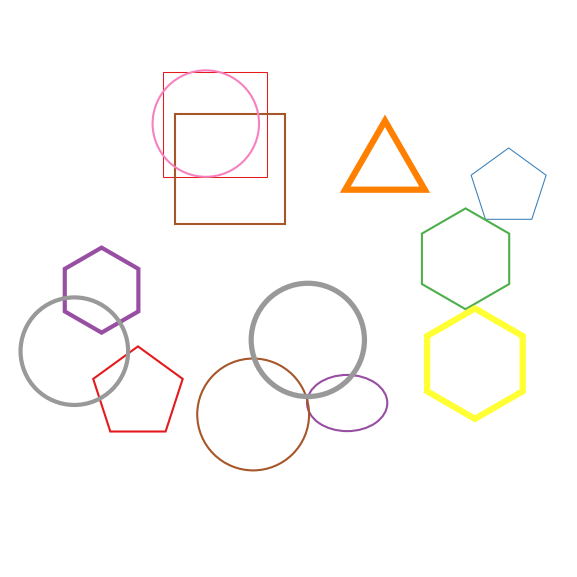[{"shape": "pentagon", "thickness": 1, "radius": 0.41, "center": [0.239, 0.318]}, {"shape": "square", "thickness": 0.5, "radius": 0.45, "center": [0.372, 0.784]}, {"shape": "pentagon", "thickness": 0.5, "radius": 0.34, "center": [0.881, 0.675]}, {"shape": "hexagon", "thickness": 1, "radius": 0.44, "center": [0.806, 0.551]}, {"shape": "hexagon", "thickness": 2, "radius": 0.37, "center": [0.176, 0.497]}, {"shape": "oval", "thickness": 1, "radius": 0.35, "center": [0.601, 0.301]}, {"shape": "triangle", "thickness": 3, "radius": 0.4, "center": [0.667, 0.71]}, {"shape": "hexagon", "thickness": 3, "radius": 0.48, "center": [0.822, 0.369]}, {"shape": "circle", "thickness": 1, "radius": 0.48, "center": [0.438, 0.281]}, {"shape": "square", "thickness": 1, "radius": 0.48, "center": [0.398, 0.706]}, {"shape": "circle", "thickness": 1, "radius": 0.46, "center": [0.356, 0.785]}, {"shape": "circle", "thickness": 2, "radius": 0.47, "center": [0.129, 0.391]}, {"shape": "circle", "thickness": 2.5, "radius": 0.49, "center": [0.533, 0.411]}]